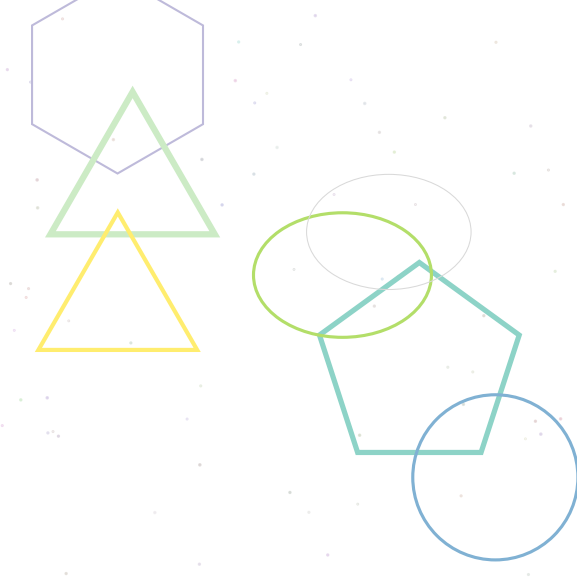[{"shape": "pentagon", "thickness": 2.5, "radius": 0.91, "center": [0.726, 0.363]}, {"shape": "hexagon", "thickness": 1, "radius": 0.85, "center": [0.204, 0.87]}, {"shape": "circle", "thickness": 1.5, "radius": 0.71, "center": [0.858, 0.173]}, {"shape": "oval", "thickness": 1.5, "radius": 0.77, "center": [0.593, 0.523]}, {"shape": "oval", "thickness": 0.5, "radius": 0.71, "center": [0.673, 0.598]}, {"shape": "triangle", "thickness": 3, "radius": 0.82, "center": [0.23, 0.676]}, {"shape": "triangle", "thickness": 2, "radius": 0.79, "center": [0.204, 0.473]}]